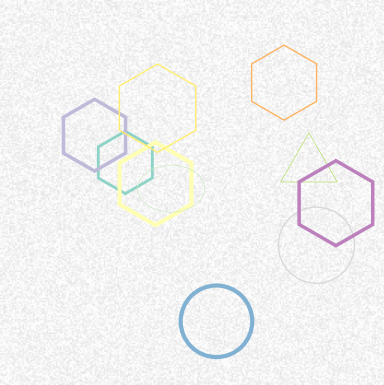[{"shape": "hexagon", "thickness": 2, "radius": 0.41, "center": [0.325, 0.578]}, {"shape": "hexagon", "thickness": 3, "radius": 0.54, "center": [0.404, 0.523]}, {"shape": "hexagon", "thickness": 2.5, "radius": 0.47, "center": [0.246, 0.649]}, {"shape": "circle", "thickness": 3, "radius": 0.46, "center": [0.562, 0.165]}, {"shape": "hexagon", "thickness": 1, "radius": 0.49, "center": [0.738, 0.785]}, {"shape": "triangle", "thickness": 0.5, "radius": 0.43, "center": [0.803, 0.57]}, {"shape": "circle", "thickness": 1, "radius": 0.49, "center": [0.822, 0.363]}, {"shape": "hexagon", "thickness": 2.5, "radius": 0.55, "center": [0.873, 0.472]}, {"shape": "oval", "thickness": 0.5, "radius": 0.43, "center": [0.445, 0.51]}, {"shape": "hexagon", "thickness": 1, "radius": 0.57, "center": [0.409, 0.719]}]